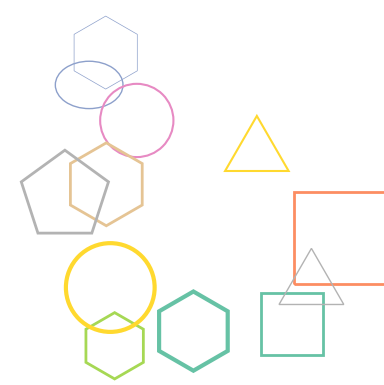[{"shape": "square", "thickness": 2, "radius": 0.4, "center": [0.759, 0.158]}, {"shape": "hexagon", "thickness": 3, "radius": 0.51, "center": [0.502, 0.14]}, {"shape": "square", "thickness": 2, "radius": 0.59, "center": [0.882, 0.382]}, {"shape": "oval", "thickness": 1, "radius": 0.44, "center": [0.232, 0.779]}, {"shape": "hexagon", "thickness": 0.5, "radius": 0.47, "center": [0.275, 0.863]}, {"shape": "circle", "thickness": 1.5, "radius": 0.48, "center": [0.355, 0.687]}, {"shape": "hexagon", "thickness": 2, "radius": 0.43, "center": [0.298, 0.102]}, {"shape": "circle", "thickness": 3, "radius": 0.58, "center": [0.286, 0.253]}, {"shape": "triangle", "thickness": 1.5, "radius": 0.48, "center": [0.667, 0.604]}, {"shape": "hexagon", "thickness": 2, "radius": 0.54, "center": [0.276, 0.521]}, {"shape": "triangle", "thickness": 1, "radius": 0.49, "center": [0.809, 0.258]}, {"shape": "pentagon", "thickness": 2, "radius": 0.6, "center": [0.169, 0.491]}]